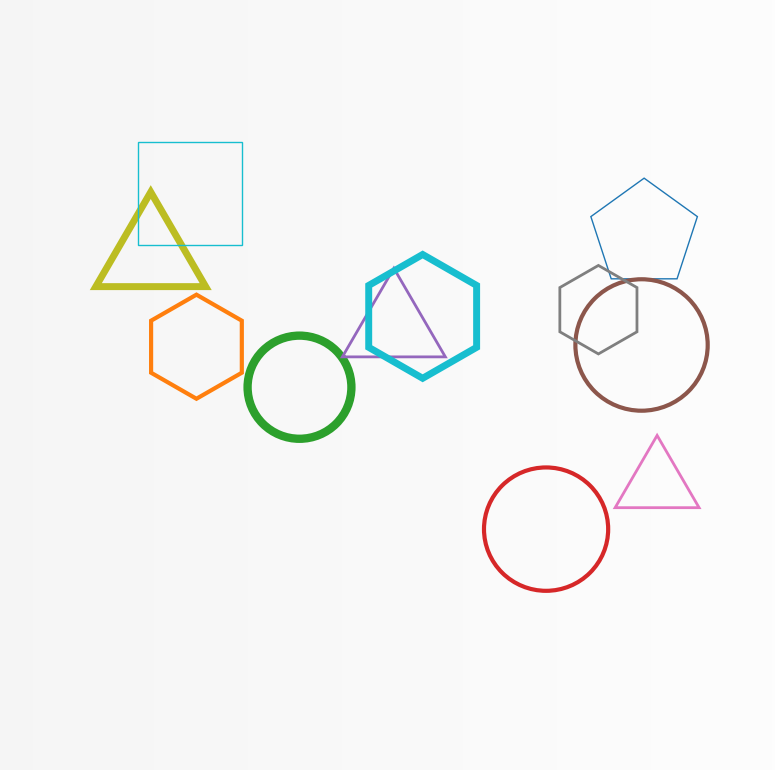[{"shape": "pentagon", "thickness": 0.5, "radius": 0.36, "center": [0.831, 0.696]}, {"shape": "hexagon", "thickness": 1.5, "radius": 0.34, "center": [0.253, 0.55]}, {"shape": "circle", "thickness": 3, "radius": 0.33, "center": [0.386, 0.497]}, {"shape": "circle", "thickness": 1.5, "radius": 0.4, "center": [0.705, 0.313]}, {"shape": "triangle", "thickness": 1, "radius": 0.38, "center": [0.508, 0.575]}, {"shape": "circle", "thickness": 1.5, "radius": 0.43, "center": [0.828, 0.552]}, {"shape": "triangle", "thickness": 1, "radius": 0.31, "center": [0.848, 0.372]}, {"shape": "hexagon", "thickness": 1, "radius": 0.29, "center": [0.772, 0.598]}, {"shape": "triangle", "thickness": 2.5, "radius": 0.41, "center": [0.195, 0.669]}, {"shape": "hexagon", "thickness": 2.5, "radius": 0.4, "center": [0.545, 0.589]}, {"shape": "square", "thickness": 0.5, "radius": 0.34, "center": [0.246, 0.749]}]